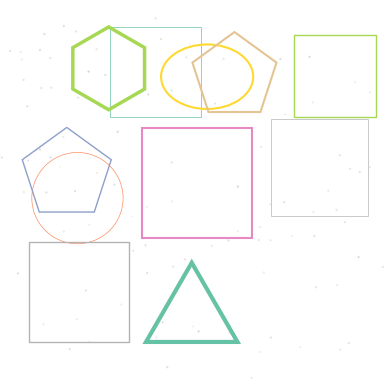[{"shape": "triangle", "thickness": 3, "radius": 0.69, "center": [0.498, 0.18]}, {"shape": "square", "thickness": 0.5, "radius": 0.59, "center": [0.403, 0.813]}, {"shape": "circle", "thickness": 0.5, "radius": 0.59, "center": [0.201, 0.485]}, {"shape": "pentagon", "thickness": 1, "radius": 0.61, "center": [0.173, 0.548]}, {"shape": "square", "thickness": 1.5, "radius": 0.71, "center": [0.511, 0.524]}, {"shape": "hexagon", "thickness": 2.5, "radius": 0.54, "center": [0.282, 0.822]}, {"shape": "square", "thickness": 1, "radius": 0.53, "center": [0.871, 0.803]}, {"shape": "oval", "thickness": 1.5, "radius": 0.6, "center": [0.538, 0.801]}, {"shape": "pentagon", "thickness": 1.5, "radius": 0.57, "center": [0.609, 0.802]}, {"shape": "square", "thickness": 0.5, "radius": 0.63, "center": [0.83, 0.565]}, {"shape": "square", "thickness": 1, "radius": 0.65, "center": [0.205, 0.241]}]